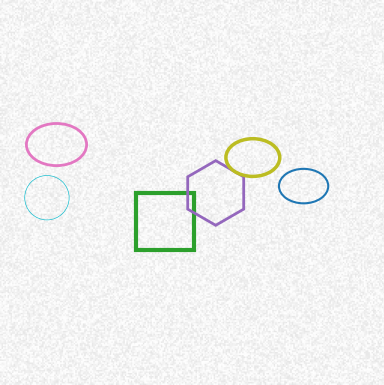[{"shape": "oval", "thickness": 1.5, "radius": 0.32, "center": [0.789, 0.517]}, {"shape": "square", "thickness": 3, "radius": 0.37, "center": [0.429, 0.424]}, {"shape": "hexagon", "thickness": 2, "radius": 0.42, "center": [0.56, 0.499]}, {"shape": "oval", "thickness": 2, "radius": 0.39, "center": [0.147, 0.625]}, {"shape": "oval", "thickness": 2.5, "radius": 0.35, "center": [0.657, 0.591]}, {"shape": "circle", "thickness": 0.5, "radius": 0.29, "center": [0.122, 0.486]}]